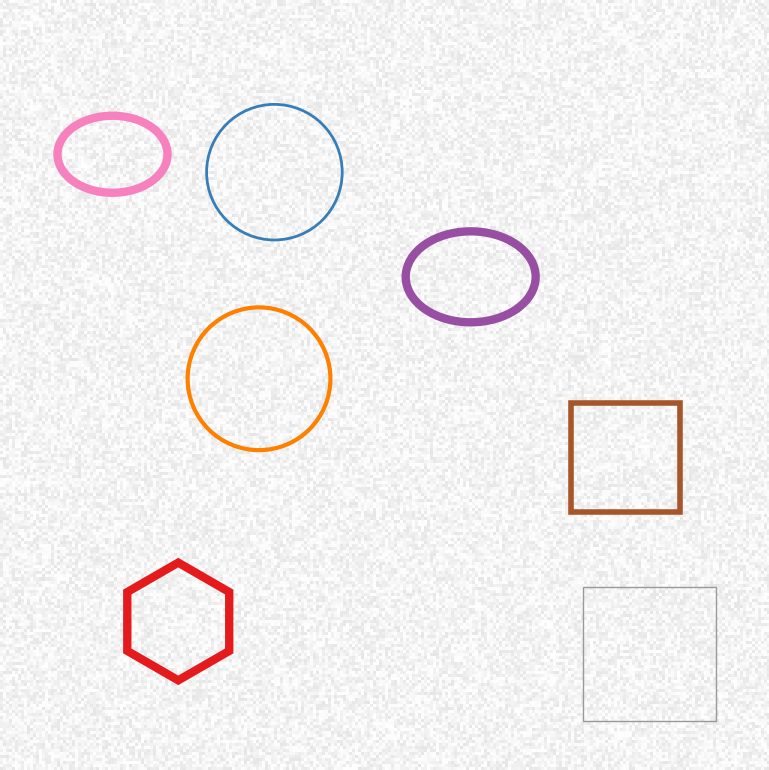[{"shape": "hexagon", "thickness": 3, "radius": 0.38, "center": [0.232, 0.193]}, {"shape": "circle", "thickness": 1, "radius": 0.44, "center": [0.356, 0.776]}, {"shape": "oval", "thickness": 3, "radius": 0.42, "center": [0.611, 0.64]}, {"shape": "circle", "thickness": 1.5, "radius": 0.46, "center": [0.336, 0.508]}, {"shape": "square", "thickness": 2, "radius": 0.36, "center": [0.812, 0.406]}, {"shape": "oval", "thickness": 3, "radius": 0.36, "center": [0.146, 0.8]}, {"shape": "square", "thickness": 0.5, "radius": 0.43, "center": [0.843, 0.151]}]